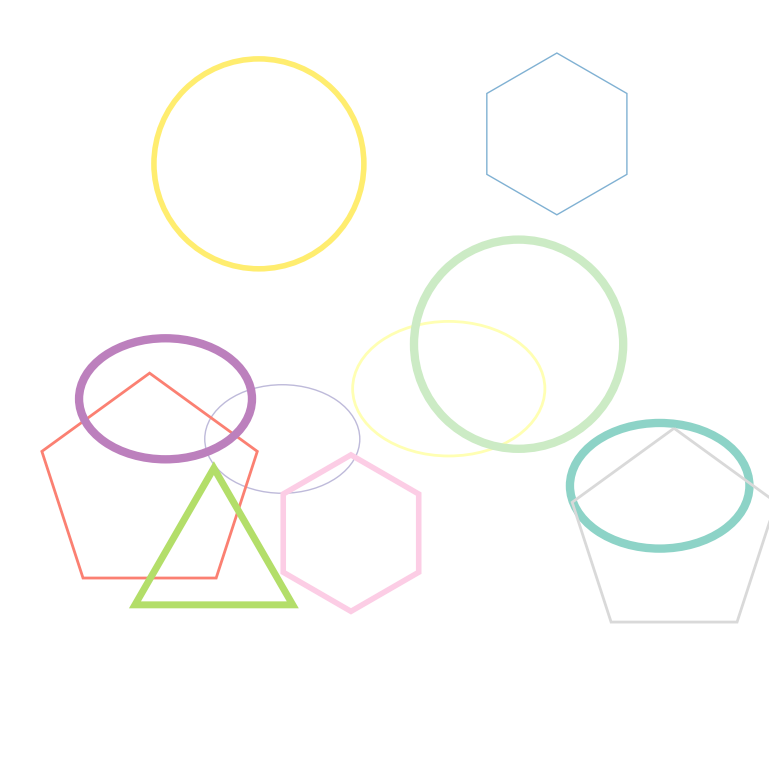[{"shape": "oval", "thickness": 3, "radius": 0.58, "center": [0.857, 0.369]}, {"shape": "oval", "thickness": 1, "radius": 0.62, "center": [0.583, 0.495]}, {"shape": "oval", "thickness": 0.5, "radius": 0.5, "center": [0.367, 0.43]}, {"shape": "pentagon", "thickness": 1, "radius": 0.74, "center": [0.194, 0.368]}, {"shape": "hexagon", "thickness": 0.5, "radius": 0.53, "center": [0.723, 0.826]}, {"shape": "triangle", "thickness": 2.5, "radius": 0.59, "center": [0.278, 0.274]}, {"shape": "hexagon", "thickness": 2, "radius": 0.51, "center": [0.456, 0.308]}, {"shape": "pentagon", "thickness": 1, "radius": 0.7, "center": [0.875, 0.305]}, {"shape": "oval", "thickness": 3, "radius": 0.56, "center": [0.215, 0.482]}, {"shape": "circle", "thickness": 3, "radius": 0.68, "center": [0.673, 0.553]}, {"shape": "circle", "thickness": 2, "radius": 0.68, "center": [0.336, 0.787]}]